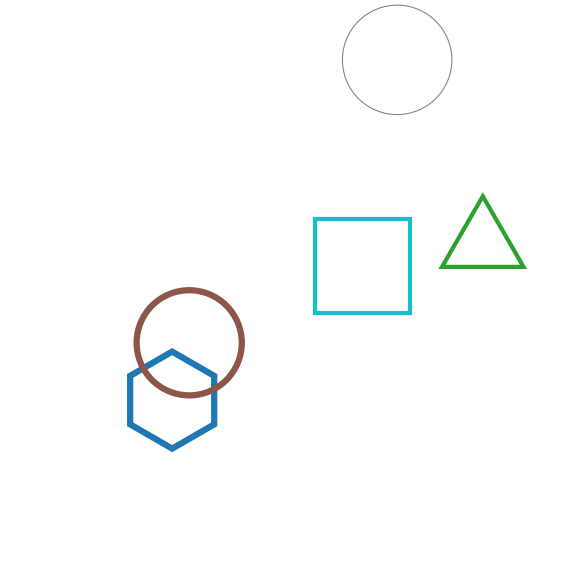[{"shape": "hexagon", "thickness": 3, "radius": 0.42, "center": [0.298, 0.306]}, {"shape": "triangle", "thickness": 2, "radius": 0.41, "center": [0.836, 0.578]}, {"shape": "circle", "thickness": 3, "radius": 0.46, "center": [0.328, 0.406]}, {"shape": "circle", "thickness": 0.5, "radius": 0.47, "center": [0.688, 0.895]}, {"shape": "square", "thickness": 2, "radius": 0.41, "center": [0.628, 0.539]}]